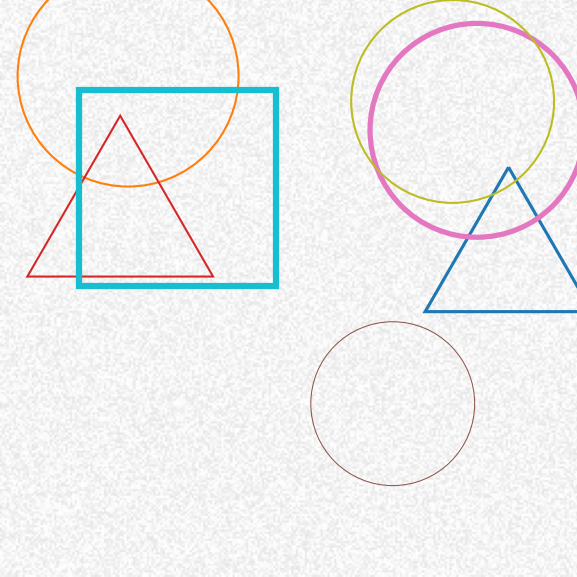[{"shape": "triangle", "thickness": 1.5, "radius": 0.83, "center": [0.881, 0.543]}, {"shape": "circle", "thickness": 1, "radius": 0.96, "center": [0.222, 0.867]}, {"shape": "triangle", "thickness": 1, "radius": 0.93, "center": [0.208, 0.613]}, {"shape": "circle", "thickness": 0.5, "radius": 0.71, "center": [0.68, 0.3]}, {"shape": "circle", "thickness": 2.5, "radius": 0.93, "center": [0.826, 0.773]}, {"shape": "circle", "thickness": 1, "radius": 0.88, "center": [0.784, 0.823]}, {"shape": "square", "thickness": 3, "radius": 0.85, "center": [0.308, 0.674]}]